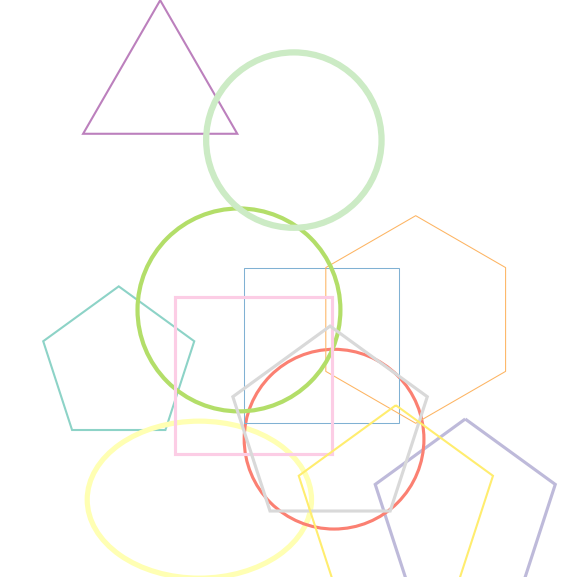[{"shape": "pentagon", "thickness": 1, "radius": 0.69, "center": [0.206, 0.366]}, {"shape": "oval", "thickness": 2.5, "radius": 0.97, "center": [0.345, 0.134]}, {"shape": "pentagon", "thickness": 1.5, "radius": 0.82, "center": [0.806, 0.11]}, {"shape": "circle", "thickness": 1.5, "radius": 0.78, "center": [0.578, 0.239]}, {"shape": "square", "thickness": 0.5, "radius": 0.67, "center": [0.556, 0.402]}, {"shape": "hexagon", "thickness": 0.5, "radius": 0.9, "center": [0.72, 0.446]}, {"shape": "circle", "thickness": 2, "radius": 0.88, "center": [0.414, 0.462]}, {"shape": "square", "thickness": 1.5, "radius": 0.68, "center": [0.439, 0.35]}, {"shape": "pentagon", "thickness": 1.5, "radius": 0.89, "center": [0.572, 0.257]}, {"shape": "triangle", "thickness": 1, "radius": 0.77, "center": [0.277, 0.845]}, {"shape": "circle", "thickness": 3, "radius": 0.76, "center": [0.509, 0.757]}, {"shape": "pentagon", "thickness": 1, "radius": 0.88, "center": [0.685, 0.121]}]